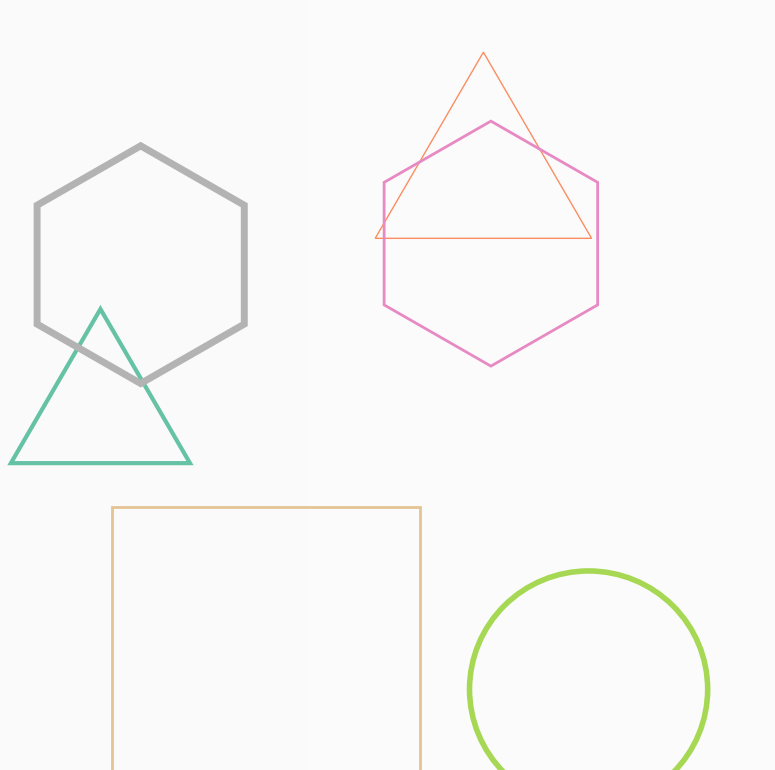[{"shape": "triangle", "thickness": 1.5, "radius": 0.67, "center": [0.13, 0.465]}, {"shape": "triangle", "thickness": 0.5, "radius": 0.81, "center": [0.624, 0.771]}, {"shape": "hexagon", "thickness": 1, "radius": 0.8, "center": [0.633, 0.684]}, {"shape": "circle", "thickness": 2, "radius": 0.77, "center": [0.759, 0.105]}, {"shape": "square", "thickness": 1, "radius": 0.99, "center": [0.343, 0.142]}, {"shape": "hexagon", "thickness": 2.5, "radius": 0.77, "center": [0.182, 0.656]}]